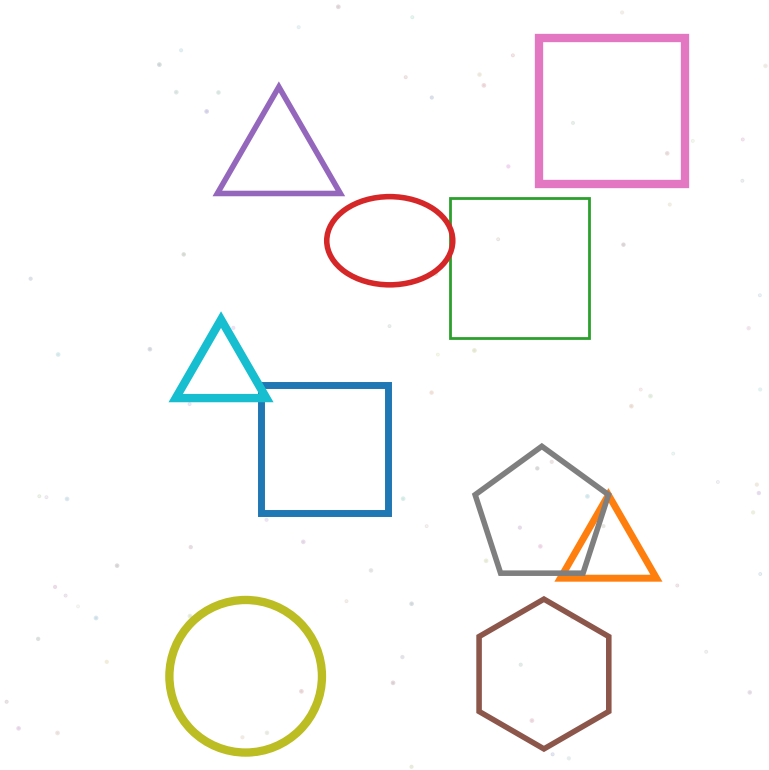[{"shape": "square", "thickness": 2.5, "radius": 0.41, "center": [0.421, 0.417]}, {"shape": "triangle", "thickness": 2.5, "radius": 0.36, "center": [0.79, 0.285]}, {"shape": "square", "thickness": 1, "radius": 0.45, "center": [0.675, 0.652]}, {"shape": "oval", "thickness": 2, "radius": 0.41, "center": [0.506, 0.687]}, {"shape": "triangle", "thickness": 2, "radius": 0.46, "center": [0.362, 0.795]}, {"shape": "hexagon", "thickness": 2, "radius": 0.49, "center": [0.706, 0.125]}, {"shape": "square", "thickness": 3, "radius": 0.47, "center": [0.795, 0.856]}, {"shape": "pentagon", "thickness": 2, "radius": 0.46, "center": [0.704, 0.329]}, {"shape": "circle", "thickness": 3, "radius": 0.5, "center": [0.319, 0.122]}, {"shape": "triangle", "thickness": 3, "radius": 0.34, "center": [0.287, 0.517]}]